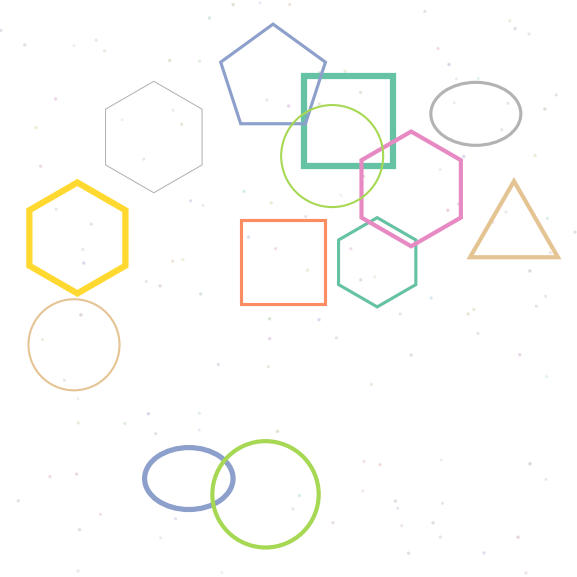[{"shape": "hexagon", "thickness": 1.5, "radius": 0.39, "center": [0.653, 0.545]}, {"shape": "square", "thickness": 3, "radius": 0.39, "center": [0.604, 0.79]}, {"shape": "square", "thickness": 1.5, "radius": 0.36, "center": [0.491, 0.545]}, {"shape": "oval", "thickness": 2.5, "radius": 0.38, "center": [0.327, 0.17]}, {"shape": "pentagon", "thickness": 1.5, "radius": 0.48, "center": [0.473, 0.862]}, {"shape": "hexagon", "thickness": 2, "radius": 0.5, "center": [0.712, 0.672]}, {"shape": "circle", "thickness": 2, "radius": 0.46, "center": [0.46, 0.143]}, {"shape": "circle", "thickness": 1, "radius": 0.44, "center": [0.575, 0.729]}, {"shape": "hexagon", "thickness": 3, "radius": 0.48, "center": [0.134, 0.587]}, {"shape": "circle", "thickness": 1, "radius": 0.39, "center": [0.128, 0.402]}, {"shape": "triangle", "thickness": 2, "radius": 0.44, "center": [0.89, 0.598]}, {"shape": "hexagon", "thickness": 0.5, "radius": 0.48, "center": [0.266, 0.762]}, {"shape": "oval", "thickness": 1.5, "radius": 0.39, "center": [0.824, 0.802]}]